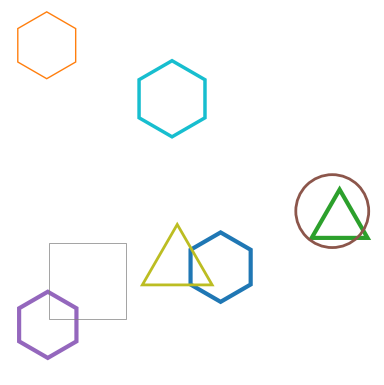[{"shape": "hexagon", "thickness": 3, "radius": 0.45, "center": [0.573, 0.306]}, {"shape": "hexagon", "thickness": 1, "radius": 0.43, "center": [0.121, 0.882]}, {"shape": "triangle", "thickness": 3, "radius": 0.42, "center": [0.882, 0.424]}, {"shape": "hexagon", "thickness": 3, "radius": 0.43, "center": [0.124, 0.156]}, {"shape": "circle", "thickness": 2, "radius": 0.47, "center": [0.863, 0.452]}, {"shape": "square", "thickness": 0.5, "radius": 0.49, "center": [0.227, 0.269]}, {"shape": "triangle", "thickness": 2, "radius": 0.52, "center": [0.46, 0.312]}, {"shape": "hexagon", "thickness": 2.5, "radius": 0.49, "center": [0.447, 0.743]}]